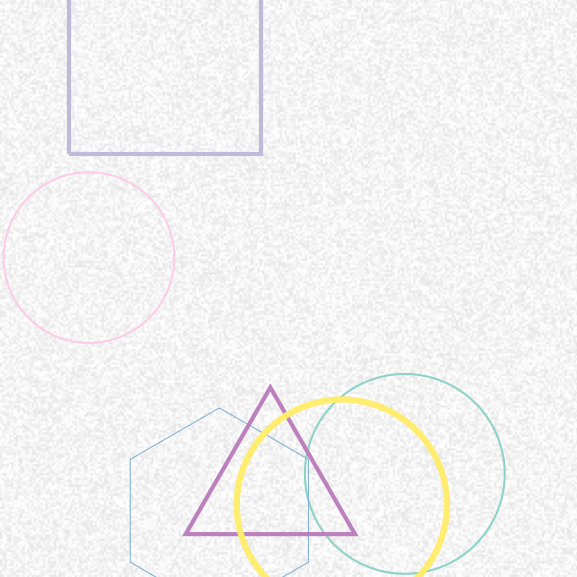[{"shape": "circle", "thickness": 1, "radius": 0.87, "center": [0.701, 0.179]}, {"shape": "square", "thickness": 2, "radius": 0.83, "center": [0.286, 0.898]}, {"shape": "hexagon", "thickness": 0.5, "radius": 0.89, "center": [0.38, 0.115]}, {"shape": "circle", "thickness": 1, "radius": 0.74, "center": [0.154, 0.553]}, {"shape": "triangle", "thickness": 2, "radius": 0.85, "center": [0.468, 0.159]}, {"shape": "circle", "thickness": 3, "radius": 0.91, "center": [0.592, 0.125]}]